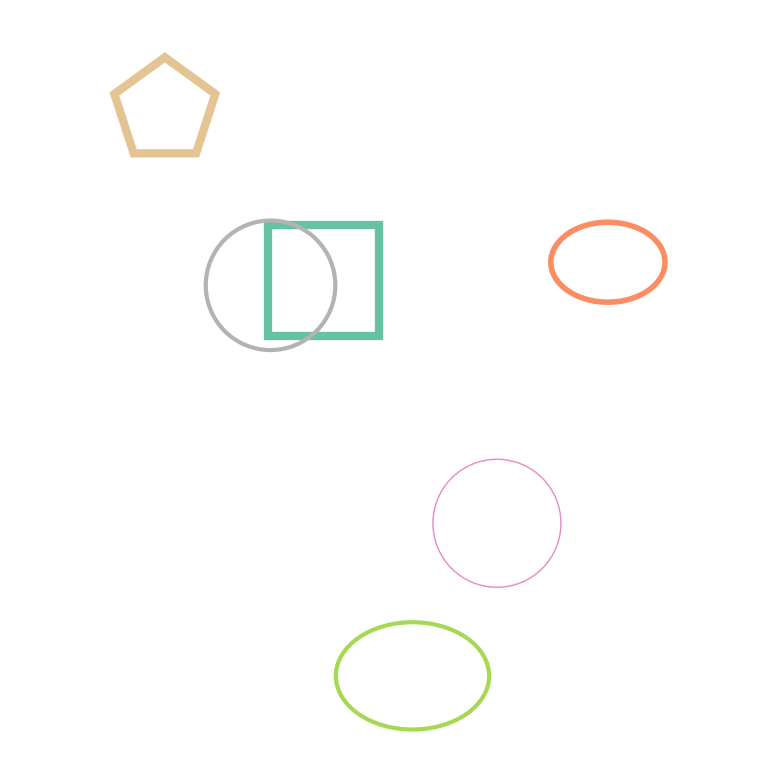[{"shape": "square", "thickness": 3, "radius": 0.36, "center": [0.421, 0.636]}, {"shape": "oval", "thickness": 2, "radius": 0.37, "center": [0.789, 0.659]}, {"shape": "circle", "thickness": 0.5, "radius": 0.42, "center": [0.645, 0.32]}, {"shape": "oval", "thickness": 1.5, "radius": 0.5, "center": [0.536, 0.122]}, {"shape": "pentagon", "thickness": 3, "radius": 0.34, "center": [0.214, 0.857]}, {"shape": "circle", "thickness": 1.5, "radius": 0.42, "center": [0.351, 0.629]}]